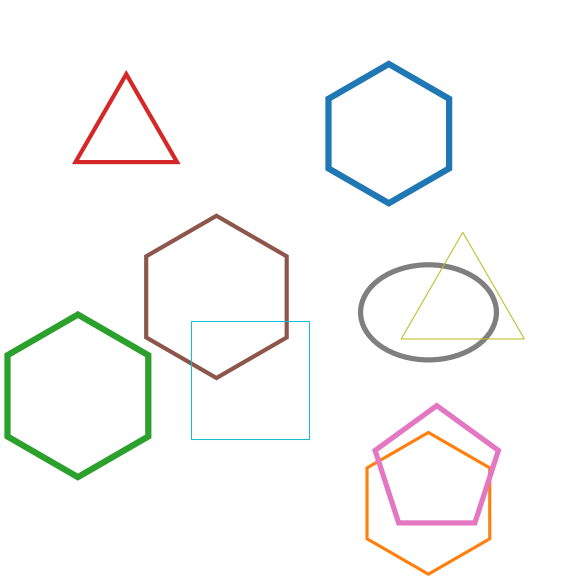[{"shape": "hexagon", "thickness": 3, "radius": 0.6, "center": [0.673, 0.768]}, {"shape": "hexagon", "thickness": 1.5, "radius": 0.61, "center": [0.742, 0.128]}, {"shape": "hexagon", "thickness": 3, "radius": 0.7, "center": [0.135, 0.314]}, {"shape": "triangle", "thickness": 2, "radius": 0.51, "center": [0.219, 0.769]}, {"shape": "hexagon", "thickness": 2, "radius": 0.7, "center": [0.375, 0.485]}, {"shape": "pentagon", "thickness": 2.5, "radius": 0.56, "center": [0.756, 0.184]}, {"shape": "oval", "thickness": 2.5, "radius": 0.59, "center": [0.742, 0.458]}, {"shape": "triangle", "thickness": 0.5, "radius": 0.62, "center": [0.801, 0.474]}, {"shape": "square", "thickness": 0.5, "radius": 0.51, "center": [0.434, 0.341]}]